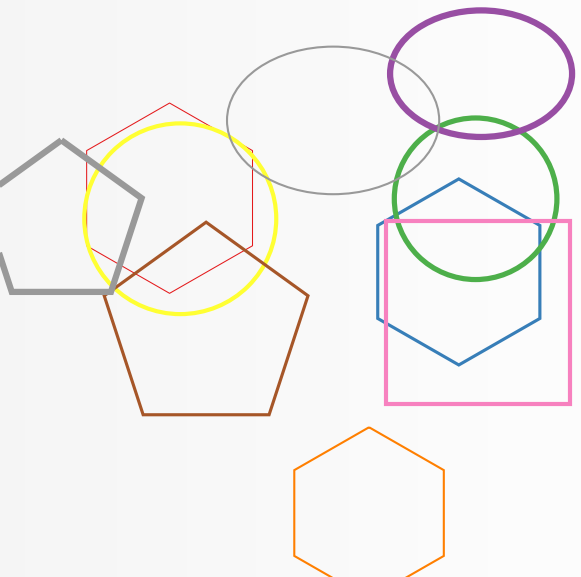[{"shape": "hexagon", "thickness": 0.5, "radius": 0.82, "center": [0.292, 0.656]}, {"shape": "hexagon", "thickness": 1.5, "radius": 0.81, "center": [0.789, 0.528]}, {"shape": "circle", "thickness": 2.5, "radius": 0.7, "center": [0.818, 0.655]}, {"shape": "oval", "thickness": 3, "radius": 0.78, "center": [0.828, 0.872]}, {"shape": "hexagon", "thickness": 1, "radius": 0.74, "center": [0.635, 0.111]}, {"shape": "circle", "thickness": 2, "radius": 0.83, "center": [0.31, 0.62]}, {"shape": "pentagon", "thickness": 1.5, "radius": 0.92, "center": [0.355, 0.43]}, {"shape": "square", "thickness": 2, "radius": 0.79, "center": [0.822, 0.457]}, {"shape": "oval", "thickness": 1, "radius": 0.91, "center": [0.573, 0.791]}, {"shape": "pentagon", "thickness": 3, "radius": 0.73, "center": [0.106, 0.611]}]